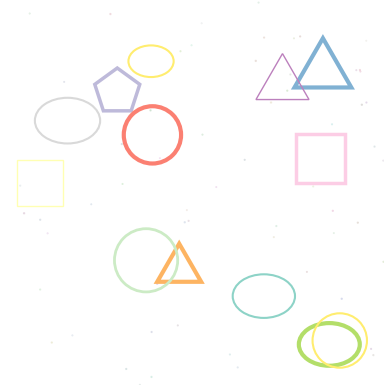[{"shape": "oval", "thickness": 1.5, "radius": 0.4, "center": [0.685, 0.231]}, {"shape": "square", "thickness": 1, "radius": 0.3, "center": [0.104, 0.526]}, {"shape": "pentagon", "thickness": 2.5, "radius": 0.31, "center": [0.305, 0.762]}, {"shape": "circle", "thickness": 3, "radius": 0.37, "center": [0.396, 0.65]}, {"shape": "triangle", "thickness": 3, "radius": 0.43, "center": [0.839, 0.815]}, {"shape": "triangle", "thickness": 3, "radius": 0.33, "center": [0.465, 0.301]}, {"shape": "oval", "thickness": 3, "radius": 0.4, "center": [0.855, 0.105]}, {"shape": "square", "thickness": 2.5, "radius": 0.32, "center": [0.832, 0.589]}, {"shape": "oval", "thickness": 1.5, "radius": 0.42, "center": [0.175, 0.687]}, {"shape": "triangle", "thickness": 1, "radius": 0.4, "center": [0.734, 0.781]}, {"shape": "circle", "thickness": 2, "radius": 0.41, "center": [0.379, 0.324]}, {"shape": "circle", "thickness": 1.5, "radius": 0.35, "center": [0.882, 0.116]}, {"shape": "oval", "thickness": 1.5, "radius": 0.29, "center": [0.392, 0.841]}]